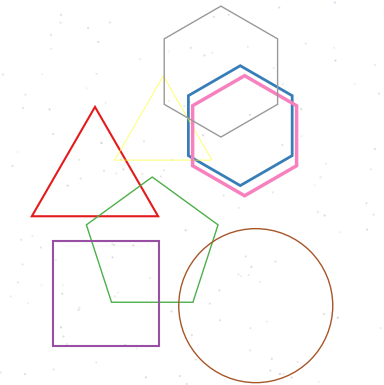[{"shape": "triangle", "thickness": 1.5, "radius": 0.95, "center": [0.247, 0.533]}, {"shape": "hexagon", "thickness": 2, "radius": 0.78, "center": [0.624, 0.674]}, {"shape": "pentagon", "thickness": 1, "radius": 0.9, "center": [0.395, 0.36]}, {"shape": "square", "thickness": 1.5, "radius": 0.69, "center": [0.276, 0.238]}, {"shape": "triangle", "thickness": 0.5, "radius": 0.73, "center": [0.424, 0.657]}, {"shape": "circle", "thickness": 1, "radius": 1.0, "center": [0.664, 0.206]}, {"shape": "hexagon", "thickness": 2.5, "radius": 0.78, "center": [0.635, 0.648]}, {"shape": "hexagon", "thickness": 1, "radius": 0.85, "center": [0.574, 0.814]}]